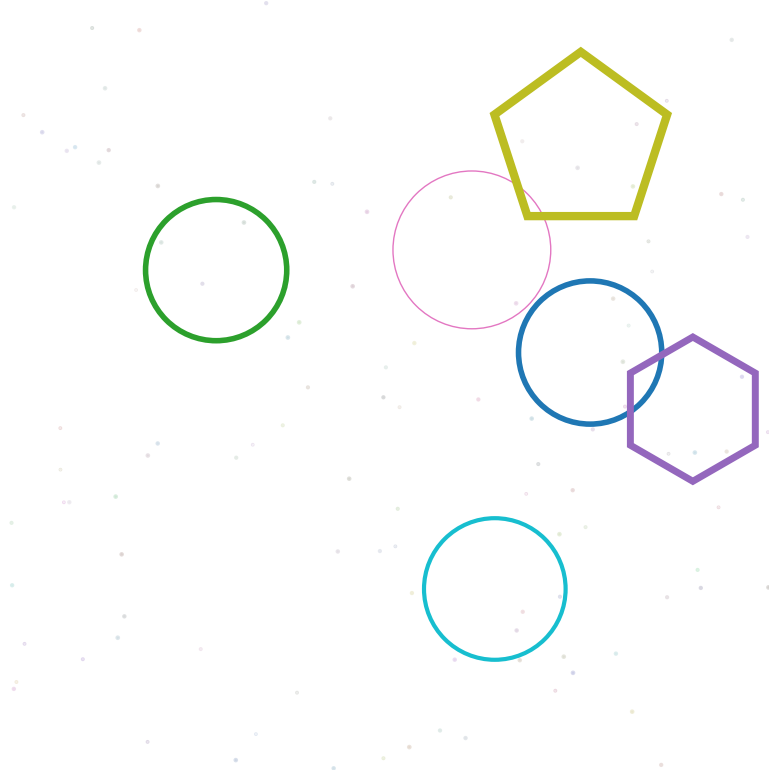[{"shape": "circle", "thickness": 2, "radius": 0.46, "center": [0.766, 0.542]}, {"shape": "circle", "thickness": 2, "radius": 0.46, "center": [0.281, 0.649]}, {"shape": "hexagon", "thickness": 2.5, "radius": 0.47, "center": [0.9, 0.469]}, {"shape": "circle", "thickness": 0.5, "radius": 0.51, "center": [0.613, 0.675]}, {"shape": "pentagon", "thickness": 3, "radius": 0.59, "center": [0.754, 0.815]}, {"shape": "circle", "thickness": 1.5, "radius": 0.46, "center": [0.643, 0.235]}]